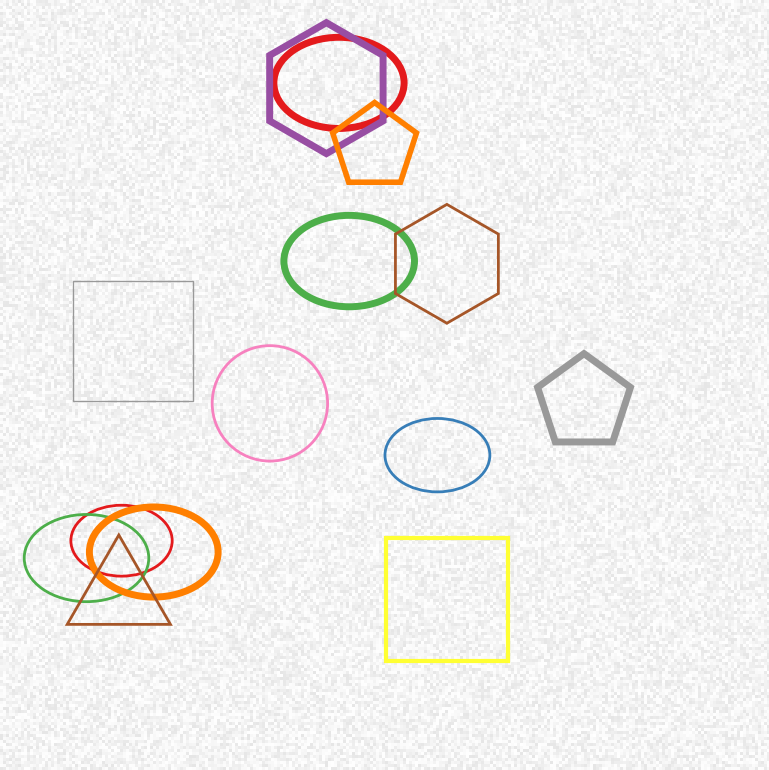[{"shape": "oval", "thickness": 1, "radius": 0.33, "center": [0.158, 0.298]}, {"shape": "oval", "thickness": 2.5, "radius": 0.42, "center": [0.44, 0.892]}, {"shape": "oval", "thickness": 1, "radius": 0.34, "center": [0.568, 0.409]}, {"shape": "oval", "thickness": 1, "radius": 0.4, "center": [0.112, 0.275]}, {"shape": "oval", "thickness": 2.5, "radius": 0.42, "center": [0.453, 0.661]}, {"shape": "hexagon", "thickness": 2.5, "radius": 0.43, "center": [0.424, 0.886]}, {"shape": "oval", "thickness": 2.5, "radius": 0.42, "center": [0.2, 0.283]}, {"shape": "pentagon", "thickness": 2, "radius": 0.29, "center": [0.486, 0.81]}, {"shape": "square", "thickness": 1.5, "radius": 0.4, "center": [0.581, 0.221]}, {"shape": "hexagon", "thickness": 1, "radius": 0.39, "center": [0.58, 0.657]}, {"shape": "triangle", "thickness": 1, "radius": 0.39, "center": [0.154, 0.228]}, {"shape": "circle", "thickness": 1, "radius": 0.37, "center": [0.351, 0.476]}, {"shape": "pentagon", "thickness": 2.5, "radius": 0.32, "center": [0.758, 0.477]}, {"shape": "square", "thickness": 0.5, "radius": 0.39, "center": [0.172, 0.557]}]